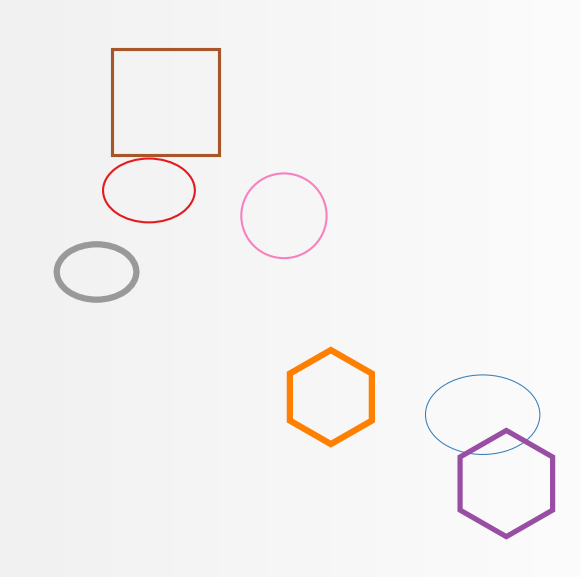[{"shape": "oval", "thickness": 1, "radius": 0.39, "center": [0.256, 0.669]}, {"shape": "oval", "thickness": 0.5, "radius": 0.49, "center": [0.83, 0.281]}, {"shape": "hexagon", "thickness": 2.5, "radius": 0.46, "center": [0.871, 0.162]}, {"shape": "hexagon", "thickness": 3, "radius": 0.41, "center": [0.569, 0.312]}, {"shape": "square", "thickness": 1.5, "radius": 0.46, "center": [0.285, 0.822]}, {"shape": "circle", "thickness": 1, "radius": 0.37, "center": [0.489, 0.625]}, {"shape": "oval", "thickness": 3, "radius": 0.34, "center": [0.166, 0.528]}]